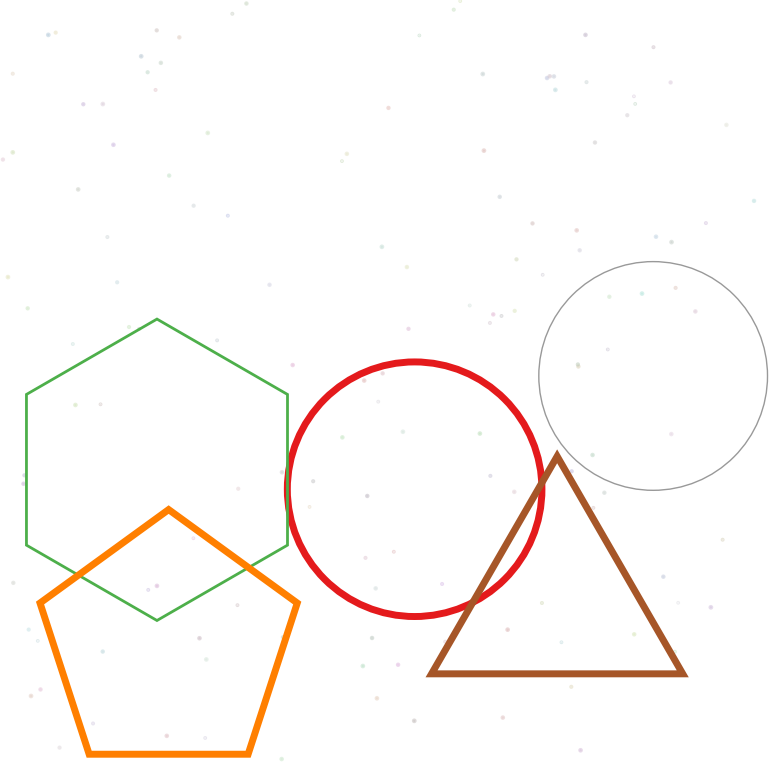[{"shape": "circle", "thickness": 2.5, "radius": 0.83, "center": [0.538, 0.365]}, {"shape": "hexagon", "thickness": 1, "radius": 0.98, "center": [0.204, 0.39]}, {"shape": "pentagon", "thickness": 2.5, "radius": 0.88, "center": [0.219, 0.163]}, {"shape": "triangle", "thickness": 2.5, "radius": 0.94, "center": [0.724, 0.219]}, {"shape": "circle", "thickness": 0.5, "radius": 0.74, "center": [0.848, 0.512]}]